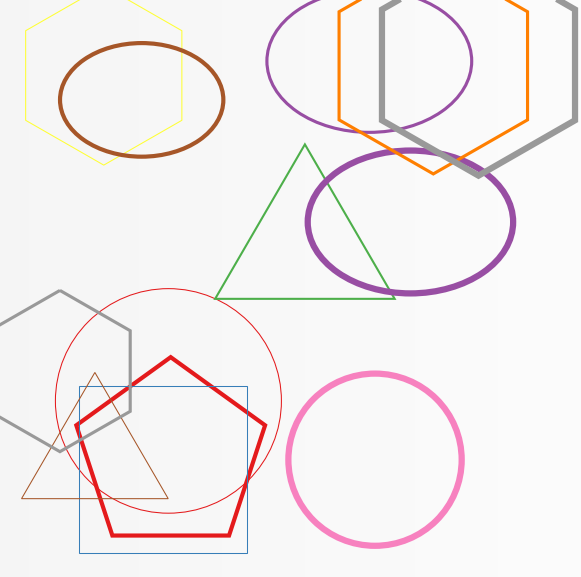[{"shape": "pentagon", "thickness": 2, "radius": 0.85, "center": [0.294, 0.21]}, {"shape": "circle", "thickness": 0.5, "radius": 0.97, "center": [0.29, 0.305]}, {"shape": "square", "thickness": 0.5, "radius": 0.72, "center": [0.28, 0.186]}, {"shape": "triangle", "thickness": 1, "radius": 0.89, "center": [0.525, 0.571]}, {"shape": "oval", "thickness": 1.5, "radius": 0.88, "center": [0.635, 0.893]}, {"shape": "oval", "thickness": 3, "radius": 0.88, "center": [0.706, 0.615]}, {"shape": "hexagon", "thickness": 1.5, "radius": 0.94, "center": [0.745, 0.885]}, {"shape": "hexagon", "thickness": 0.5, "radius": 0.78, "center": [0.179, 0.868]}, {"shape": "triangle", "thickness": 0.5, "radius": 0.73, "center": [0.163, 0.208]}, {"shape": "oval", "thickness": 2, "radius": 0.7, "center": [0.244, 0.826]}, {"shape": "circle", "thickness": 3, "radius": 0.75, "center": [0.645, 0.203]}, {"shape": "hexagon", "thickness": 3, "radius": 0.96, "center": [0.823, 0.887]}, {"shape": "hexagon", "thickness": 1.5, "radius": 0.7, "center": [0.103, 0.357]}]